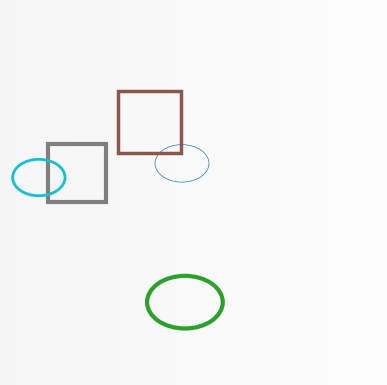[{"shape": "oval", "thickness": 0.5, "radius": 0.35, "center": [0.47, 0.576]}, {"shape": "oval", "thickness": 3, "radius": 0.49, "center": [0.477, 0.215]}, {"shape": "square", "thickness": 2.5, "radius": 0.4, "center": [0.385, 0.684]}, {"shape": "square", "thickness": 3, "radius": 0.37, "center": [0.198, 0.55]}, {"shape": "oval", "thickness": 2, "radius": 0.34, "center": [0.1, 0.539]}]